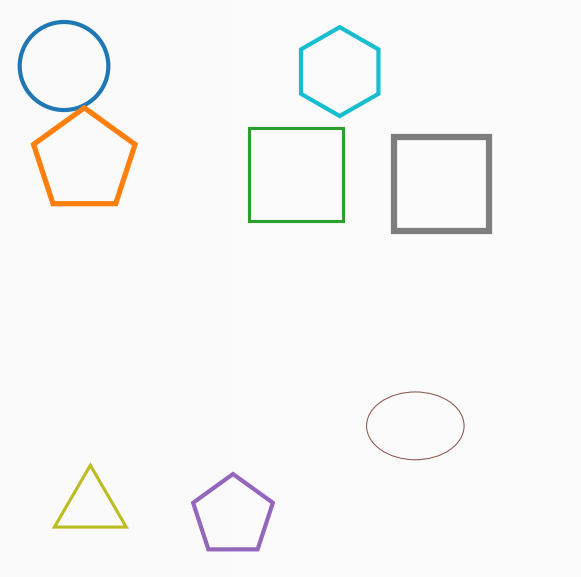[{"shape": "circle", "thickness": 2, "radius": 0.38, "center": [0.11, 0.885]}, {"shape": "pentagon", "thickness": 2.5, "radius": 0.46, "center": [0.145, 0.721]}, {"shape": "square", "thickness": 1.5, "radius": 0.4, "center": [0.509, 0.697]}, {"shape": "pentagon", "thickness": 2, "radius": 0.36, "center": [0.401, 0.106]}, {"shape": "oval", "thickness": 0.5, "radius": 0.42, "center": [0.715, 0.262]}, {"shape": "square", "thickness": 3, "radius": 0.41, "center": [0.76, 0.68]}, {"shape": "triangle", "thickness": 1.5, "radius": 0.36, "center": [0.155, 0.122]}, {"shape": "hexagon", "thickness": 2, "radius": 0.38, "center": [0.584, 0.875]}]